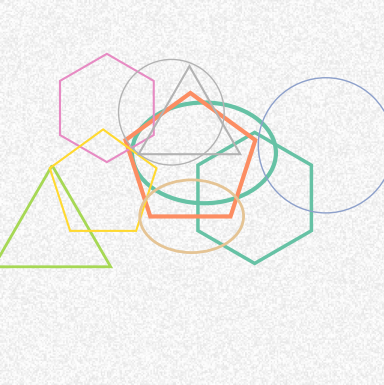[{"shape": "hexagon", "thickness": 2.5, "radius": 0.85, "center": [0.661, 0.486]}, {"shape": "oval", "thickness": 3, "radius": 0.93, "center": [0.53, 0.603]}, {"shape": "pentagon", "thickness": 3, "radius": 0.89, "center": [0.495, 0.581]}, {"shape": "circle", "thickness": 1, "radius": 0.88, "center": [0.846, 0.623]}, {"shape": "hexagon", "thickness": 1.5, "radius": 0.7, "center": [0.278, 0.72]}, {"shape": "triangle", "thickness": 2, "radius": 0.88, "center": [0.135, 0.395]}, {"shape": "pentagon", "thickness": 1.5, "radius": 0.73, "center": [0.268, 0.518]}, {"shape": "oval", "thickness": 2, "radius": 0.67, "center": [0.498, 0.438]}, {"shape": "circle", "thickness": 1, "radius": 0.69, "center": [0.445, 0.708]}, {"shape": "triangle", "thickness": 1.5, "radius": 0.76, "center": [0.492, 0.676]}]